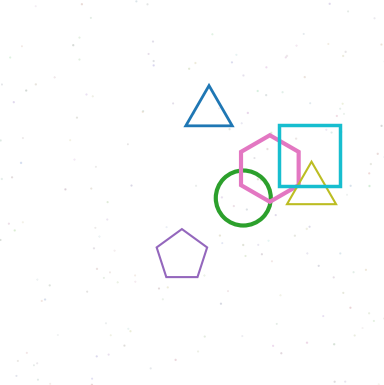[{"shape": "triangle", "thickness": 2, "radius": 0.35, "center": [0.543, 0.708]}, {"shape": "circle", "thickness": 3, "radius": 0.36, "center": [0.632, 0.486]}, {"shape": "pentagon", "thickness": 1.5, "radius": 0.34, "center": [0.472, 0.336]}, {"shape": "hexagon", "thickness": 3, "radius": 0.43, "center": [0.701, 0.562]}, {"shape": "triangle", "thickness": 1.5, "radius": 0.37, "center": [0.809, 0.506]}, {"shape": "square", "thickness": 2.5, "radius": 0.4, "center": [0.805, 0.597]}]